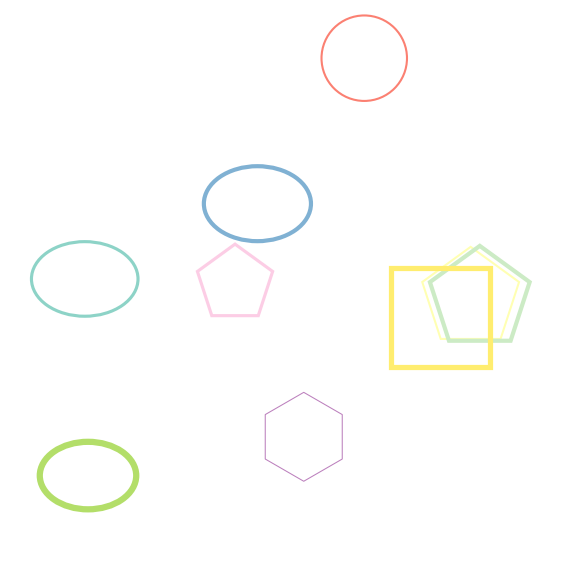[{"shape": "oval", "thickness": 1.5, "radius": 0.46, "center": [0.147, 0.516]}, {"shape": "pentagon", "thickness": 1, "radius": 0.44, "center": [0.815, 0.484]}, {"shape": "circle", "thickness": 1, "radius": 0.37, "center": [0.631, 0.898]}, {"shape": "oval", "thickness": 2, "radius": 0.46, "center": [0.446, 0.646]}, {"shape": "oval", "thickness": 3, "radius": 0.42, "center": [0.152, 0.176]}, {"shape": "pentagon", "thickness": 1.5, "radius": 0.34, "center": [0.407, 0.508]}, {"shape": "hexagon", "thickness": 0.5, "radius": 0.38, "center": [0.526, 0.243]}, {"shape": "pentagon", "thickness": 2, "radius": 0.45, "center": [0.831, 0.483]}, {"shape": "square", "thickness": 2.5, "radius": 0.43, "center": [0.763, 0.449]}]